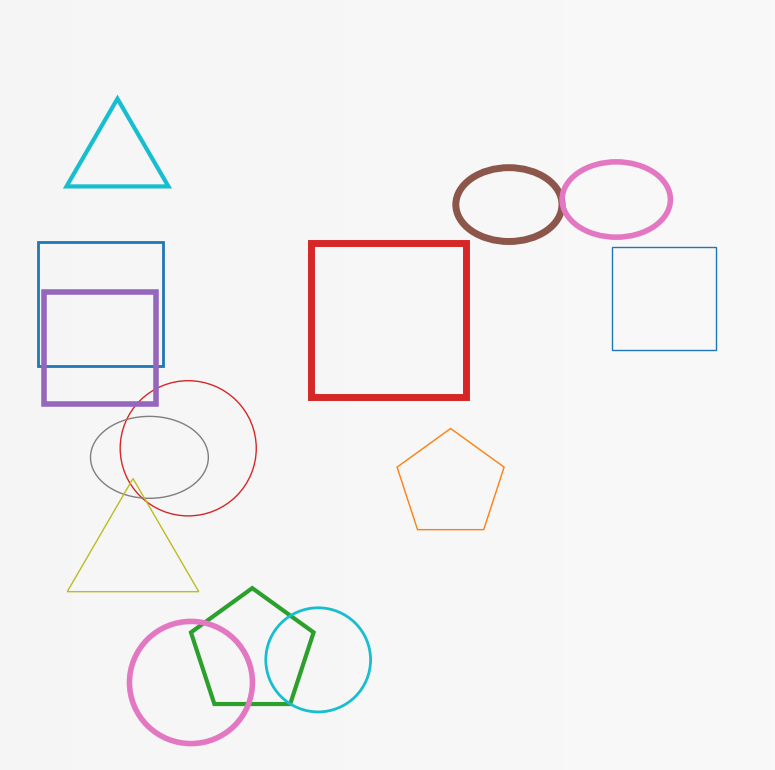[{"shape": "square", "thickness": 1, "radius": 0.4, "center": [0.13, 0.605]}, {"shape": "square", "thickness": 0.5, "radius": 0.33, "center": [0.857, 0.613]}, {"shape": "pentagon", "thickness": 0.5, "radius": 0.36, "center": [0.581, 0.371]}, {"shape": "pentagon", "thickness": 1.5, "radius": 0.42, "center": [0.326, 0.153]}, {"shape": "square", "thickness": 2.5, "radius": 0.5, "center": [0.501, 0.584]}, {"shape": "circle", "thickness": 0.5, "radius": 0.44, "center": [0.243, 0.418]}, {"shape": "square", "thickness": 2, "radius": 0.36, "center": [0.129, 0.548]}, {"shape": "oval", "thickness": 2.5, "radius": 0.34, "center": [0.657, 0.734]}, {"shape": "circle", "thickness": 2, "radius": 0.4, "center": [0.246, 0.114]}, {"shape": "oval", "thickness": 2, "radius": 0.35, "center": [0.795, 0.741]}, {"shape": "oval", "thickness": 0.5, "radius": 0.38, "center": [0.193, 0.406]}, {"shape": "triangle", "thickness": 0.5, "radius": 0.49, "center": [0.172, 0.281]}, {"shape": "circle", "thickness": 1, "radius": 0.34, "center": [0.411, 0.143]}, {"shape": "triangle", "thickness": 1.5, "radius": 0.38, "center": [0.152, 0.796]}]